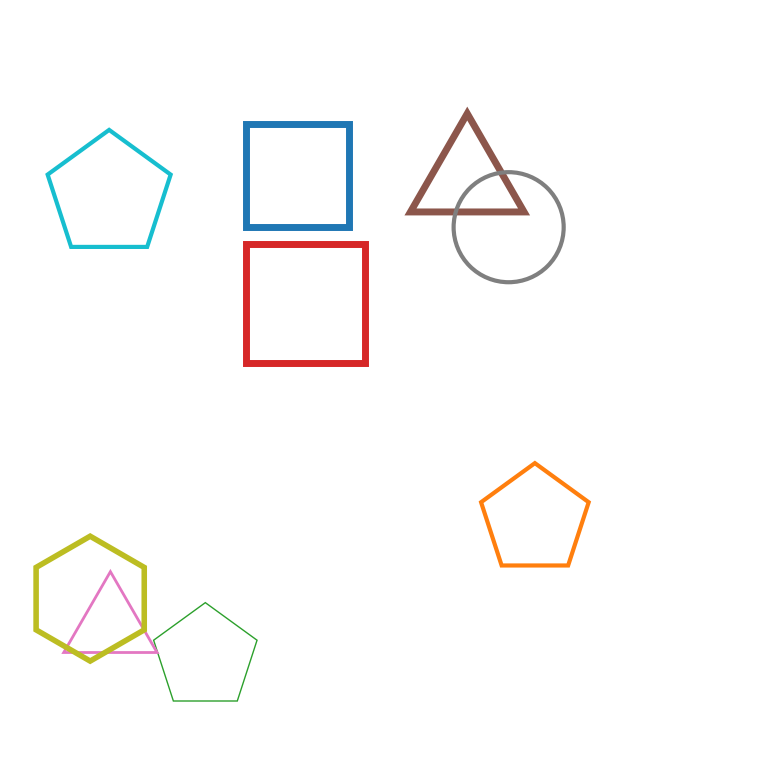[{"shape": "square", "thickness": 2.5, "radius": 0.33, "center": [0.387, 0.772]}, {"shape": "pentagon", "thickness": 1.5, "radius": 0.37, "center": [0.695, 0.325]}, {"shape": "pentagon", "thickness": 0.5, "radius": 0.35, "center": [0.267, 0.147]}, {"shape": "square", "thickness": 2.5, "radius": 0.38, "center": [0.397, 0.606]}, {"shape": "triangle", "thickness": 2.5, "radius": 0.43, "center": [0.607, 0.767]}, {"shape": "triangle", "thickness": 1, "radius": 0.35, "center": [0.143, 0.188]}, {"shape": "circle", "thickness": 1.5, "radius": 0.36, "center": [0.661, 0.705]}, {"shape": "hexagon", "thickness": 2, "radius": 0.41, "center": [0.117, 0.223]}, {"shape": "pentagon", "thickness": 1.5, "radius": 0.42, "center": [0.142, 0.747]}]